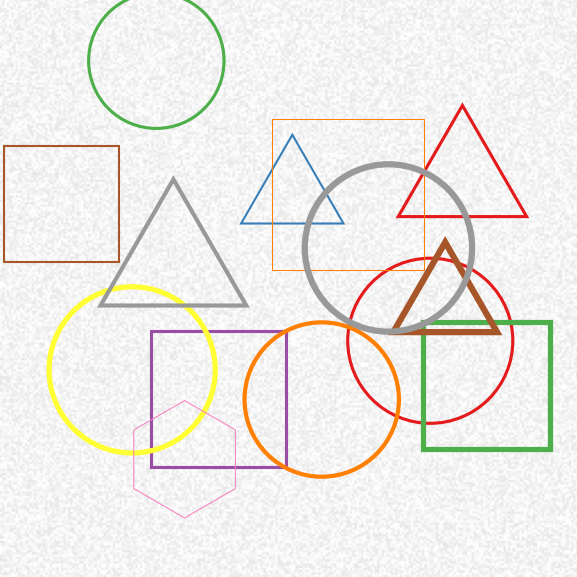[{"shape": "triangle", "thickness": 1.5, "radius": 0.64, "center": [0.801, 0.688]}, {"shape": "circle", "thickness": 1.5, "radius": 0.71, "center": [0.745, 0.409]}, {"shape": "triangle", "thickness": 1, "radius": 0.51, "center": [0.506, 0.663]}, {"shape": "square", "thickness": 2.5, "radius": 0.55, "center": [0.842, 0.332]}, {"shape": "circle", "thickness": 1.5, "radius": 0.59, "center": [0.271, 0.894]}, {"shape": "square", "thickness": 1.5, "radius": 0.59, "center": [0.379, 0.309]}, {"shape": "square", "thickness": 0.5, "radius": 0.66, "center": [0.603, 0.662]}, {"shape": "circle", "thickness": 2, "radius": 0.67, "center": [0.557, 0.307]}, {"shape": "circle", "thickness": 2.5, "radius": 0.72, "center": [0.229, 0.359]}, {"shape": "triangle", "thickness": 3, "radius": 0.52, "center": [0.771, 0.476]}, {"shape": "square", "thickness": 1, "radius": 0.5, "center": [0.106, 0.646]}, {"shape": "hexagon", "thickness": 0.5, "radius": 0.51, "center": [0.32, 0.204]}, {"shape": "circle", "thickness": 3, "radius": 0.72, "center": [0.673, 0.57]}, {"shape": "triangle", "thickness": 2, "radius": 0.73, "center": [0.3, 0.543]}]